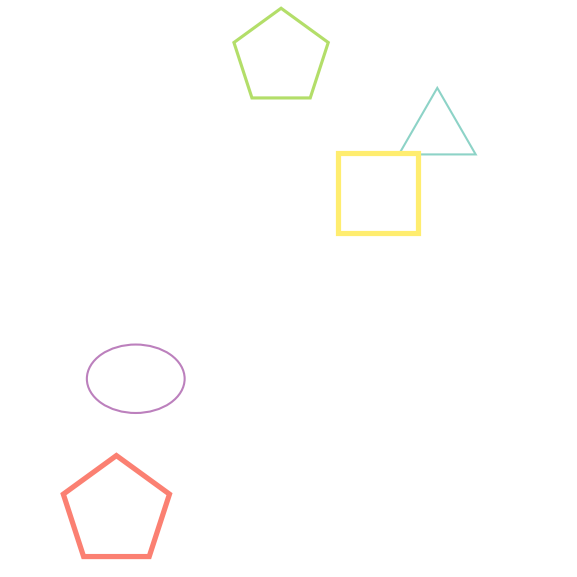[{"shape": "triangle", "thickness": 1, "radius": 0.38, "center": [0.757, 0.77]}, {"shape": "pentagon", "thickness": 2.5, "radius": 0.48, "center": [0.202, 0.114]}, {"shape": "pentagon", "thickness": 1.5, "radius": 0.43, "center": [0.487, 0.899]}, {"shape": "oval", "thickness": 1, "radius": 0.42, "center": [0.235, 0.343]}, {"shape": "square", "thickness": 2.5, "radius": 0.34, "center": [0.655, 0.665]}]